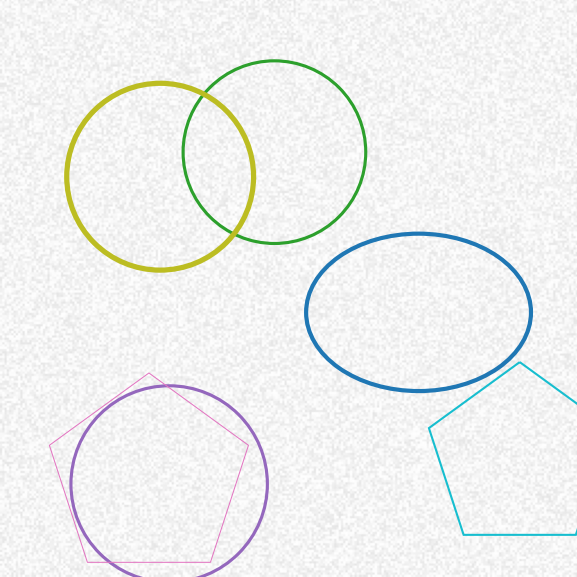[{"shape": "oval", "thickness": 2, "radius": 0.97, "center": [0.725, 0.458]}, {"shape": "circle", "thickness": 1.5, "radius": 0.79, "center": [0.475, 0.736]}, {"shape": "circle", "thickness": 1.5, "radius": 0.85, "center": [0.293, 0.161]}, {"shape": "pentagon", "thickness": 0.5, "radius": 0.91, "center": [0.258, 0.172]}, {"shape": "circle", "thickness": 2.5, "radius": 0.81, "center": [0.277, 0.693]}, {"shape": "pentagon", "thickness": 1, "radius": 0.83, "center": [0.9, 0.207]}]